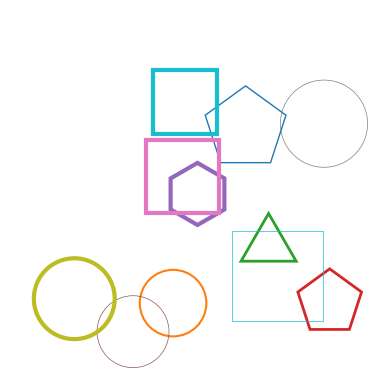[{"shape": "pentagon", "thickness": 1, "radius": 0.55, "center": [0.638, 0.667]}, {"shape": "circle", "thickness": 1.5, "radius": 0.43, "center": [0.449, 0.213]}, {"shape": "triangle", "thickness": 2, "radius": 0.41, "center": [0.698, 0.363]}, {"shape": "pentagon", "thickness": 2, "radius": 0.43, "center": [0.856, 0.215]}, {"shape": "hexagon", "thickness": 3, "radius": 0.4, "center": [0.513, 0.496]}, {"shape": "circle", "thickness": 0.5, "radius": 0.47, "center": [0.346, 0.138]}, {"shape": "square", "thickness": 3, "radius": 0.47, "center": [0.474, 0.541]}, {"shape": "circle", "thickness": 0.5, "radius": 0.57, "center": [0.842, 0.679]}, {"shape": "circle", "thickness": 3, "radius": 0.52, "center": [0.193, 0.224]}, {"shape": "square", "thickness": 3, "radius": 0.41, "center": [0.481, 0.735]}, {"shape": "square", "thickness": 0.5, "radius": 0.59, "center": [0.721, 0.282]}]